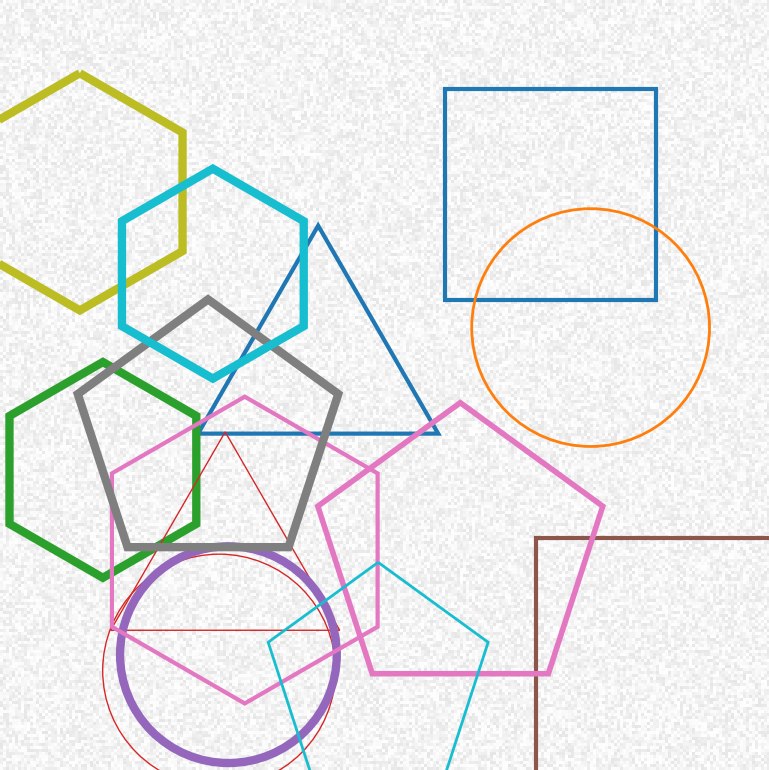[{"shape": "triangle", "thickness": 1.5, "radius": 0.9, "center": [0.413, 0.527]}, {"shape": "square", "thickness": 1.5, "radius": 0.69, "center": [0.715, 0.747]}, {"shape": "circle", "thickness": 1, "radius": 0.77, "center": [0.767, 0.575]}, {"shape": "hexagon", "thickness": 3, "radius": 0.7, "center": [0.134, 0.39]}, {"shape": "circle", "thickness": 0.5, "radius": 0.76, "center": [0.285, 0.129]}, {"shape": "triangle", "thickness": 0.5, "radius": 0.86, "center": [0.292, 0.267]}, {"shape": "circle", "thickness": 3, "radius": 0.7, "center": [0.297, 0.15]}, {"shape": "square", "thickness": 1.5, "radius": 0.97, "center": [0.89, 0.107]}, {"shape": "pentagon", "thickness": 2, "radius": 0.97, "center": [0.598, 0.282]}, {"shape": "hexagon", "thickness": 1.5, "radius": 1.0, "center": [0.318, 0.286]}, {"shape": "pentagon", "thickness": 3, "radius": 0.89, "center": [0.27, 0.433]}, {"shape": "hexagon", "thickness": 3, "radius": 0.77, "center": [0.104, 0.751]}, {"shape": "hexagon", "thickness": 3, "radius": 0.68, "center": [0.276, 0.645]}, {"shape": "pentagon", "thickness": 1, "radius": 0.75, "center": [0.491, 0.119]}]